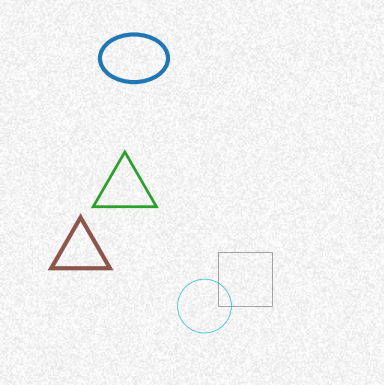[{"shape": "oval", "thickness": 3, "radius": 0.44, "center": [0.348, 0.849]}, {"shape": "triangle", "thickness": 2, "radius": 0.47, "center": [0.324, 0.51]}, {"shape": "triangle", "thickness": 3, "radius": 0.44, "center": [0.209, 0.347]}, {"shape": "square", "thickness": 0.5, "radius": 0.35, "center": [0.636, 0.275]}, {"shape": "circle", "thickness": 0.5, "radius": 0.35, "center": [0.531, 0.205]}]